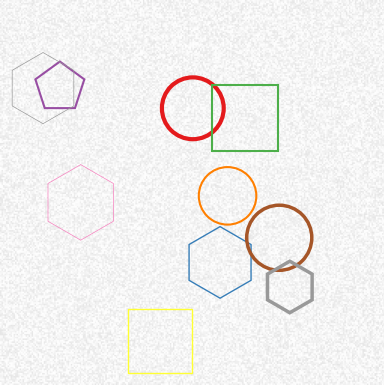[{"shape": "circle", "thickness": 3, "radius": 0.4, "center": [0.501, 0.719]}, {"shape": "hexagon", "thickness": 1, "radius": 0.46, "center": [0.572, 0.318]}, {"shape": "square", "thickness": 1.5, "radius": 0.43, "center": [0.636, 0.694]}, {"shape": "pentagon", "thickness": 1.5, "radius": 0.33, "center": [0.155, 0.773]}, {"shape": "circle", "thickness": 1.5, "radius": 0.37, "center": [0.591, 0.491]}, {"shape": "square", "thickness": 1, "radius": 0.42, "center": [0.416, 0.115]}, {"shape": "circle", "thickness": 2.5, "radius": 0.42, "center": [0.725, 0.382]}, {"shape": "hexagon", "thickness": 0.5, "radius": 0.49, "center": [0.21, 0.474]}, {"shape": "hexagon", "thickness": 2.5, "radius": 0.33, "center": [0.753, 0.255]}, {"shape": "hexagon", "thickness": 0.5, "radius": 0.46, "center": [0.112, 0.771]}]